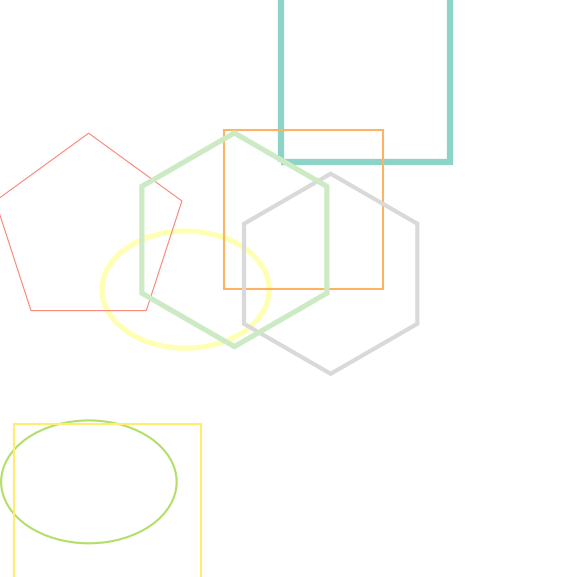[{"shape": "square", "thickness": 3, "radius": 0.73, "center": [0.633, 0.865]}, {"shape": "oval", "thickness": 2.5, "radius": 0.72, "center": [0.321, 0.498]}, {"shape": "pentagon", "thickness": 0.5, "radius": 0.85, "center": [0.153, 0.599]}, {"shape": "square", "thickness": 1, "radius": 0.69, "center": [0.526, 0.637]}, {"shape": "oval", "thickness": 1, "radius": 0.76, "center": [0.154, 0.165]}, {"shape": "hexagon", "thickness": 2, "radius": 0.87, "center": [0.573, 0.525]}, {"shape": "hexagon", "thickness": 2.5, "radius": 0.92, "center": [0.406, 0.584]}, {"shape": "square", "thickness": 1, "radius": 0.81, "center": [0.186, 0.102]}]